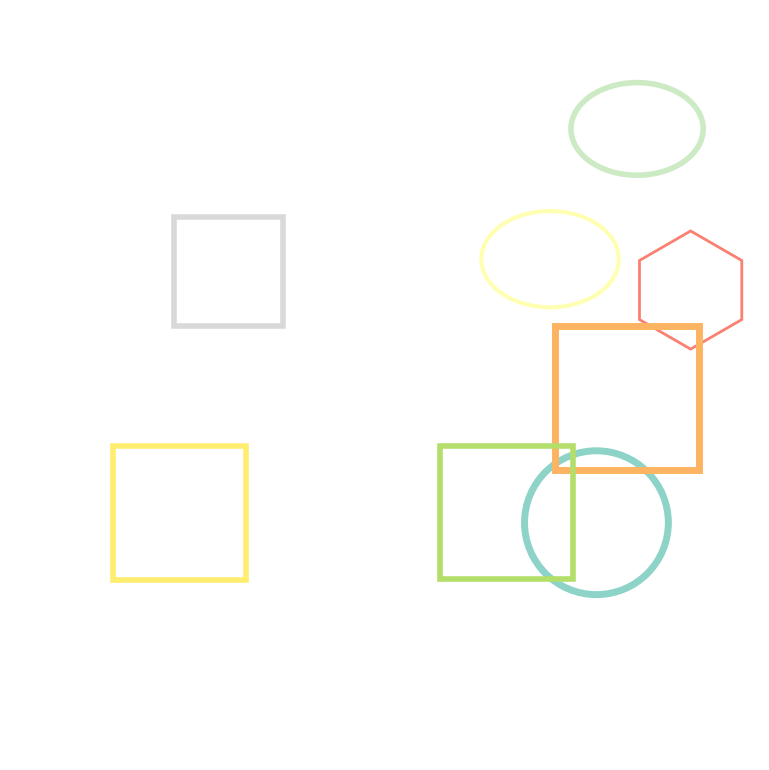[{"shape": "circle", "thickness": 2.5, "radius": 0.47, "center": [0.775, 0.321]}, {"shape": "oval", "thickness": 1.5, "radius": 0.45, "center": [0.714, 0.663]}, {"shape": "hexagon", "thickness": 1, "radius": 0.38, "center": [0.897, 0.623]}, {"shape": "square", "thickness": 2.5, "radius": 0.47, "center": [0.814, 0.484]}, {"shape": "square", "thickness": 2, "radius": 0.43, "center": [0.658, 0.334]}, {"shape": "square", "thickness": 2, "radius": 0.35, "center": [0.297, 0.647]}, {"shape": "oval", "thickness": 2, "radius": 0.43, "center": [0.827, 0.833]}, {"shape": "square", "thickness": 2, "radius": 0.43, "center": [0.233, 0.334]}]